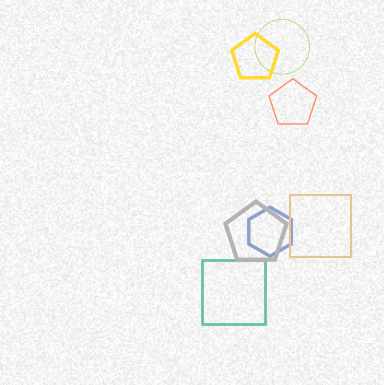[{"shape": "square", "thickness": 2, "radius": 0.41, "center": [0.607, 0.243]}, {"shape": "pentagon", "thickness": 1, "radius": 0.33, "center": [0.761, 0.731]}, {"shape": "hexagon", "thickness": 2.5, "radius": 0.32, "center": [0.701, 0.398]}, {"shape": "circle", "thickness": 0.5, "radius": 0.36, "center": [0.733, 0.878]}, {"shape": "pentagon", "thickness": 2.5, "radius": 0.32, "center": [0.662, 0.849]}, {"shape": "square", "thickness": 1.5, "radius": 0.4, "center": [0.832, 0.413]}, {"shape": "pentagon", "thickness": 3, "radius": 0.42, "center": [0.665, 0.393]}]